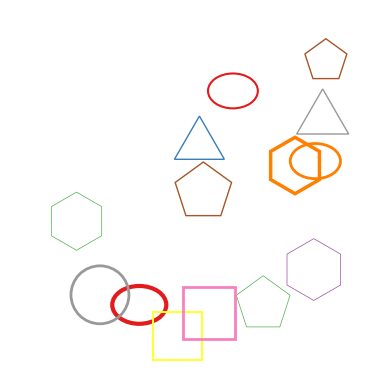[{"shape": "oval", "thickness": 3, "radius": 0.35, "center": [0.362, 0.208]}, {"shape": "oval", "thickness": 1.5, "radius": 0.32, "center": [0.605, 0.764]}, {"shape": "triangle", "thickness": 1, "radius": 0.37, "center": [0.518, 0.624]}, {"shape": "pentagon", "thickness": 0.5, "radius": 0.37, "center": [0.684, 0.21]}, {"shape": "hexagon", "thickness": 0.5, "radius": 0.38, "center": [0.199, 0.425]}, {"shape": "hexagon", "thickness": 0.5, "radius": 0.4, "center": [0.815, 0.3]}, {"shape": "oval", "thickness": 2, "radius": 0.33, "center": [0.819, 0.582]}, {"shape": "hexagon", "thickness": 2.5, "radius": 0.37, "center": [0.766, 0.57]}, {"shape": "square", "thickness": 1.5, "radius": 0.32, "center": [0.461, 0.127]}, {"shape": "pentagon", "thickness": 1, "radius": 0.29, "center": [0.847, 0.842]}, {"shape": "pentagon", "thickness": 1, "radius": 0.39, "center": [0.528, 0.502]}, {"shape": "square", "thickness": 2, "radius": 0.34, "center": [0.543, 0.188]}, {"shape": "circle", "thickness": 2, "radius": 0.38, "center": [0.26, 0.234]}, {"shape": "triangle", "thickness": 1, "radius": 0.39, "center": [0.838, 0.691]}]